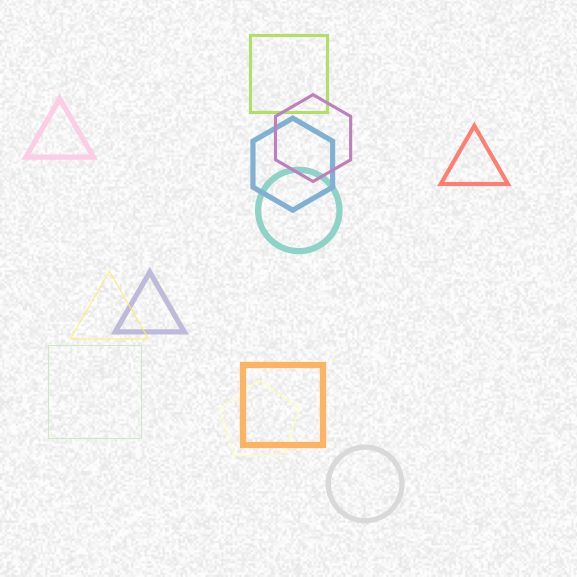[{"shape": "circle", "thickness": 3, "radius": 0.35, "center": [0.517, 0.635]}, {"shape": "pentagon", "thickness": 0.5, "radius": 0.36, "center": [0.449, 0.269]}, {"shape": "triangle", "thickness": 2.5, "radius": 0.34, "center": [0.259, 0.459]}, {"shape": "triangle", "thickness": 2, "radius": 0.34, "center": [0.821, 0.714]}, {"shape": "hexagon", "thickness": 2.5, "radius": 0.4, "center": [0.507, 0.715]}, {"shape": "square", "thickness": 3, "radius": 0.35, "center": [0.49, 0.297]}, {"shape": "square", "thickness": 1.5, "radius": 0.33, "center": [0.499, 0.872]}, {"shape": "triangle", "thickness": 2.5, "radius": 0.34, "center": [0.103, 0.761]}, {"shape": "circle", "thickness": 2.5, "radius": 0.32, "center": [0.632, 0.161]}, {"shape": "hexagon", "thickness": 1.5, "radius": 0.38, "center": [0.542, 0.76]}, {"shape": "square", "thickness": 0.5, "radius": 0.4, "center": [0.164, 0.321]}, {"shape": "triangle", "thickness": 0.5, "radius": 0.39, "center": [0.19, 0.451]}]